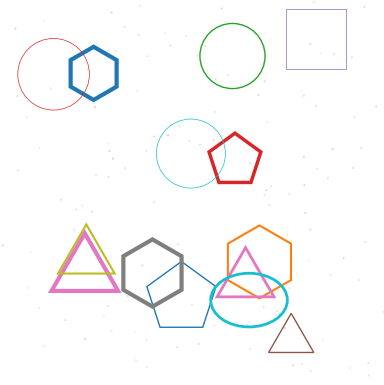[{"shape": "hexagon", "thickness": 3, "radius": 0.34, "center": [0.243, 0.809]}, {"shape": "pentagon", "thickness": 1, "radius": 0.47, "center": [0.471, 0.226]}, {"shape": "hexagon", "thickness": 1.5, "radius": 0.47, "center": [0.674, 0.32]}, {"shape": "circle", "thickness": 1, "radius": 0.42, "center": [0.604, 0.854]}, {"shape": "pentagon", "thickness": 2.5, "radius": 0.35, "center": [0.61, 0.583]}, {"shape": "circle", "thickness": 0.5, "radius": 0.46, "center": [0.139, 0.807]}, {"shape": "square", "thickness": 0.5, "radius": 0.39, "center": [0.821, 0.898]}, {"shape": "triangle", "thickness": 1, "radius": 0.34, "center": [0.756, 0.118]}, {"shape": "triangle", "thickness": 3, "radius": 0.5, "center": [0.22, 0.294]}, {"shape": "triangle", "thickness": 2, "radius": 0.43, "center": [0.638, 0.272]}, {"shape": "hexagon", "thickness": 3, "radius": 0.44, "center": [0.396, 0.291]}, {"shape": "triangle", "thickness": 1.5, "radius": 0.42, "center": [0.224, 0.332]}, {"shape": "oval", "thickness": 2, "radius": 0.5, "center": [0.647, 0.221]}, {"shape": "circle", "thickness": 0.5, "radius": 0.45, "center": [0.496, 0.601]}]